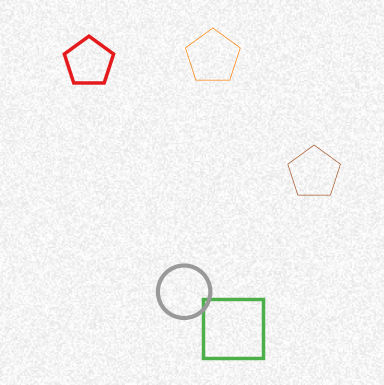[{"shape": "pentagon", "thickness": 2.5, "radius": 0.34, "center": [0.231, 0.839]}, {"shape": "square", "thickness": 2.5, "radius": 0.39, "center": [0.606, 0.147]}, {"shape": "pentagon", "thickness": 0.5, "radius": 0.37, "center": [0.553, 0.852]}, {"shape": "pentagon", "thickness": 0.5, "radius": 0.36, "center": [0.816, 0.551]}, {"shape": "circle", "thickness": 3, "radius": 0.34, "center": [0.478, 0.242]}]